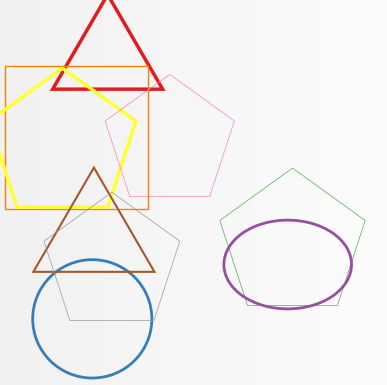[{"shape": "triangle", "thickness": 2.5, "radius": 0.82, "center": [0.278, 0.85]}, {"shape": "circle", "thickness": 2, "radius": 0.77, "center": [0.238, 0.172]}, {"shape": "pentagon", "thickness": 0.5, "radius": 0.99, "center": [0.755, 0.366]}, {"shape": "oval", "thickness": 2, "radius": 0.82, "center": [0.742, 0.313]}, {"shape": "square", "thickness": 1, "radius": 0.92, "center": [0.197, 0.643]}, {"shape": "pentagon", "thickness": 2.5, "radius": 1.0, "center": [0.161, 0.624]}, {"shape": "triangle", "thickness": 1.5, "radius": 0.9, "center": [0.242, 0.384]}, {"shape": "pentagon", "thickness": 0.5, "radius": 0.88, "center": [0.438, 0.631]}, {"shape": "pentagon", "thickness": 0.5, "radius": 0.92, "center": [0.289, 0.316]}]